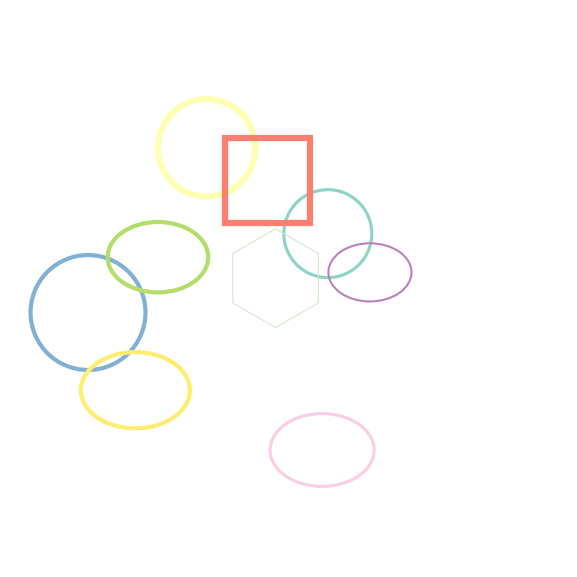[{"shape": "circle", "thickness": 1.5, "radius": 0.38, "center": [0.568, 0.595]}, {"shape": "circle", "thickness": 3, "radius": 0.42, "center": [0.358, 0.743]}, {"shape": "square", "thickness": 3, "radius": 0.37, "center": [0.463, 0.686]}, {"shape": "circle", "thickness": 2, "radius": 0.5, "center": [0.152, 0.458]}, {"shape": "oval", "thickness": 2, "radius": 0.44, "center": [0.274, 0.554]}, {"shape": "oval", "thickness": 1.5, "radius": 0.45, "center": [0.558, 0.22]}, {"shape": "oval", "thickness": 1, "radius": 0.36, "center": [0.641, 0.528]}, {"shape": "hexagon", "thickness": 0.5, "radius": 0.43, "center": [0.477, 0.517]}, {"shape": "oval", "thickness": 2, "radius": 0.47, "center": [0.234, 0.323]}]